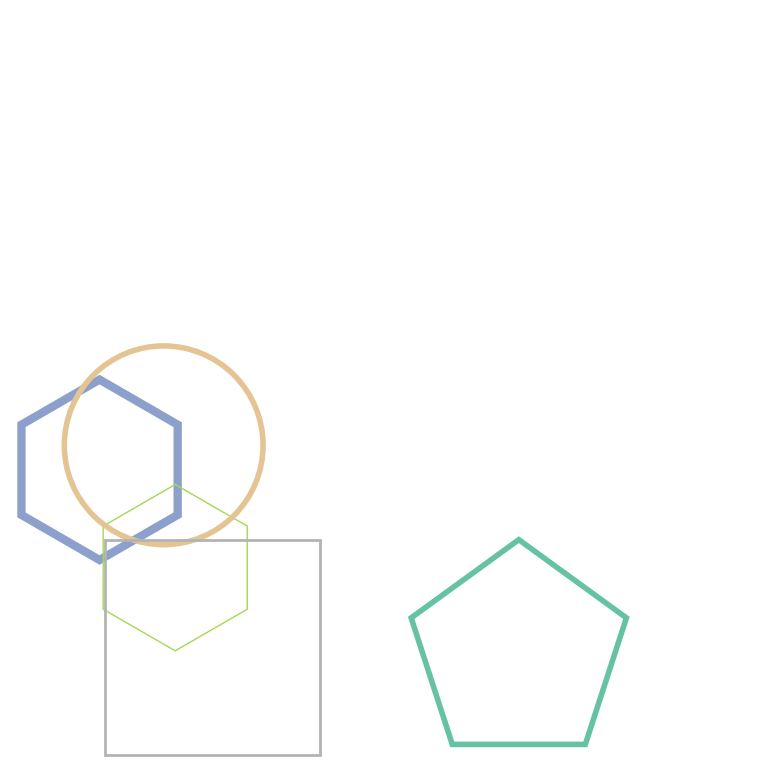[{"shape": "pentagon", "thickness": 2, "radius": 0.73, "center": [0.674, 0.152]}, {"shape": "hexagon", "thickness": 3, "radius": 0.59, "center": [0.129, 0.39]}, {"shape": "hexagon", "thickness": 0.5, "radius": 0.54, "center": [0.228, 0.263]}, {"shape": "circle", "thickness": 2, "radius": 0.65, "center": [0.213, 0.422]}, {"shape": "square", "thickness": 1, "radius": 0.7, "center": [0.276, 0.159]}]